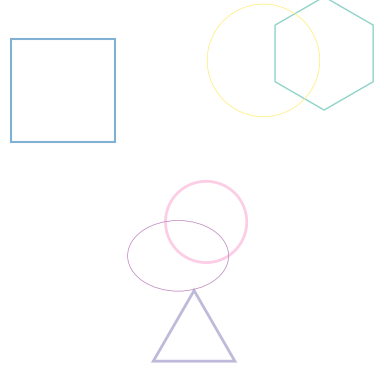[{"shape": "hexagon", "thickness": 1, "radius": 0.74, "center": [0.842, 0.861]}, {"shape": "triangle", "thickness": 2, "radius": 0.61, "center": [0.504, 0.123]}, {"shape": "square", "thickness": 1.5, "radius": 0.67, "center": [0.163, 0.766]}, {"shape": "circle", "thickness": 2, "radius": 0.53, "center": [0.535, 0.424]}, {"shape": "oval", "thickness": 0.5, "radius": 0.66, "center": [0.463, 0.336]}, {"shape": "circle", "thickness": 0.5, "radius": 0.73, "center": [0.684, 0.843]}]